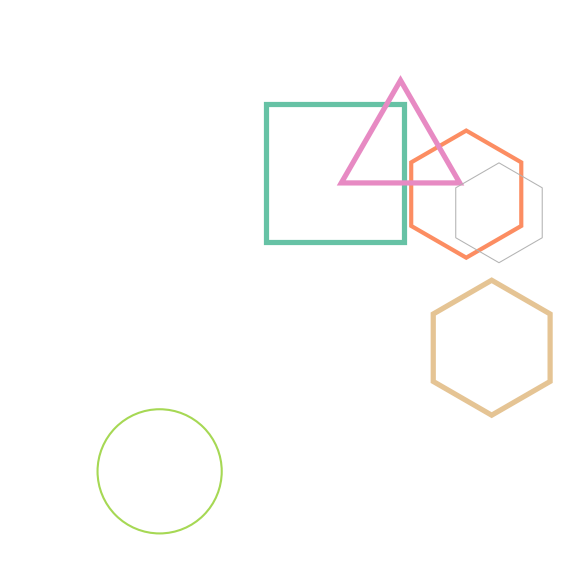[{"shape": "square", "thickness": 2.5, "radius": 0.6, "center": [0.58, 0.7]}, {"shape": "hexagon", "thickness": 2, "radius": 0.55, "center": [0.807, 0.663]}, {"shape": "triangle", "thickness": 2.5, "radius": 0.59, "center": [0.694, 0.742]}, {"shape": "circle", "thickness": 1, "radius": 0.54, "center": [0.276, 0.183]}, {"shape": "hexagon", "thickness": 2.5, "radius": 0.58, "center": [0.851, 0.397]}, {"shape": "hexagon", "thickness": 0.5, "radius": 0.43, "center": [0.864, 0.631]}]